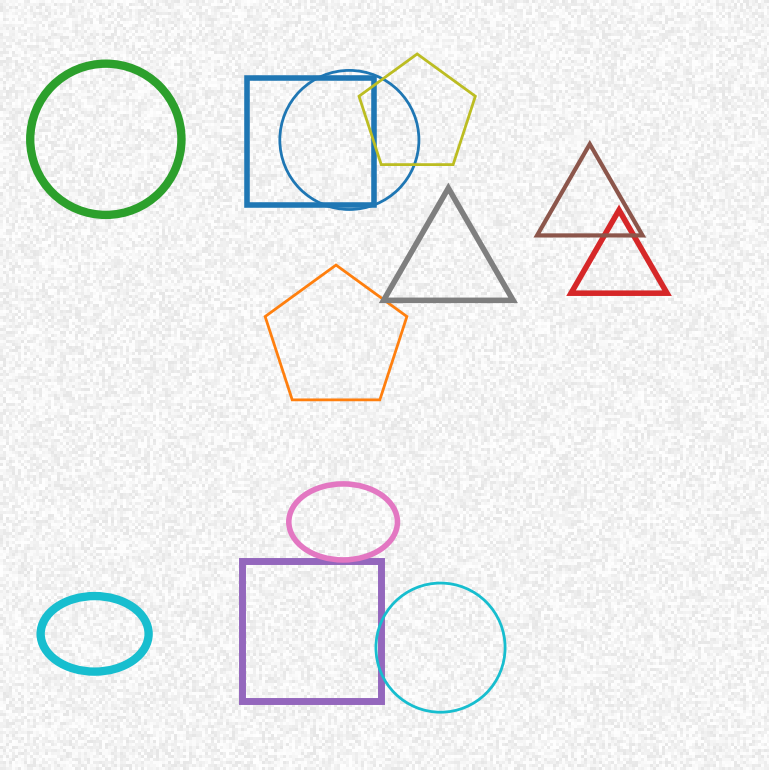[{"shape": "square", "thickness": 2, "radius": 0.41, "center": [0.403, 0.816]}, {"shape": "circle", "thickness": 1, "radius": 0.45, "center": [0.454, 0.818]}, {"shape": "pentagon", "thickness": 1, "radius": 0.48, "center": [0.436, 0.559]}, {"shape": "circle", "thickness": 3, "radius": 0.49, "center": [0.137, 0.819]}, {"shape": "triangle", "thickness": 2, "radius": 0.36, "center": [0.804, 0.655]}, {"shape": "square", "thickness": 2.5, "radius": 0.45, "center": [0.405, 0.181]}, {"shape": "triangle", "thickness": 1.5, "radius": 0.4, "center": [0.766, 0.734]}, {"shape": "oval", "thickness": 2, "radius": 0.35, "center": [0.446, 0.322]}, {"shape": "triangle", "thickness": 2, "radius": 0.49, "center": [0.582, 0.659]}, {"shape": "pentagon", "thickness": 1, "radius": 0.4, "center": [0.542, 0.85]}, {"shape": "circle", "thickness": 1, "radius": 0.42, "center": [0.572, 0.159]}, {"shape": "oval", "thickness": 3, "radius": 0.35, "center": [0.123, 0.177]}]